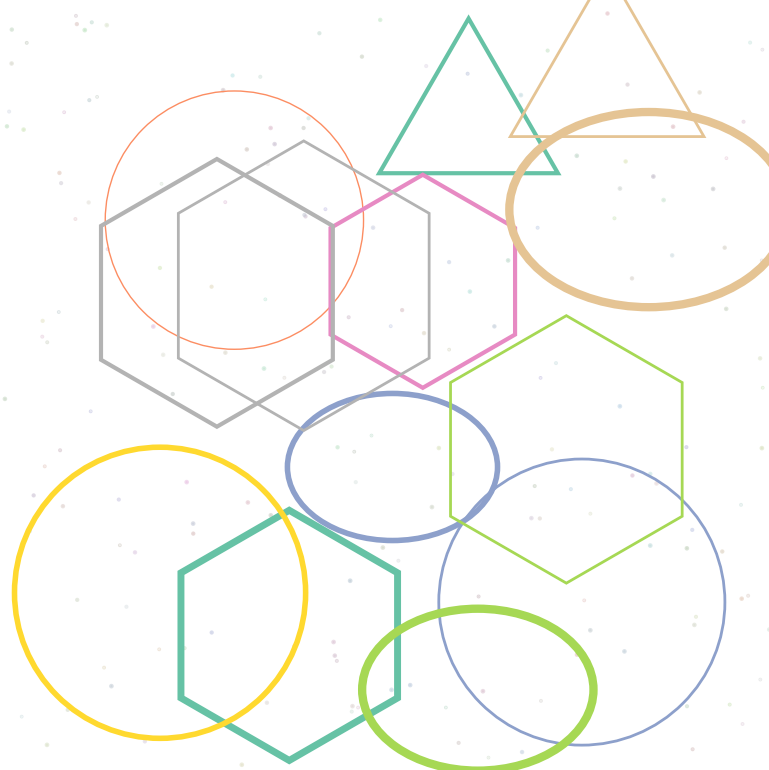[{"shape": "hexagon", "thickness": 2.5, "radius": 0.81, "center": [0.376, 0.175]}, {"shape": "triangle", "thickness": 1.5, "radius": 0.67, "center": [0.609, 0.842]}, {"shape": "circle", "thickness": 0.5, "radius": 0.84, "center": [0.304, 0.714]}, {"shape": "circle", "thickness": 1, "radius": 0.93, "center": [0.756, 0.218]}, {"shape": "oval", "thickness": 2, "radius": 0.68, "center": [0.51, 0.394]}, {"shape": "hexagon", "thickness": 1.5, "radius": 0.69, "center": [0.549, 0.635]}, {"shape": "oval", "thickness": 3, "radius": 0.75, "center": [0.621, 0.104]}, {"shape": "hexagon", "thickness": 1, "radius": 0.87, "center": [0.736, 0.416]}, {"shape": "circle", "thickness": 2, "radius": 0.95, "center": [0.208, 0.23]}, {"shape": "triangle", "thickness": 1, "radius": 0.73, "center": [0.788, 0.895]}, {"shape": "oval", "thickness": 3, "radius": 0.91, "center": [0.843, 0.728]}, {"shape": "hexagon", "thickness": 1, "radius": 0.94, "center": [0.394, 0.629]}, {"shape": "hexagon", "thickness": 1.5, "radius": 0.87, "center": [0.282, 0.62]}]